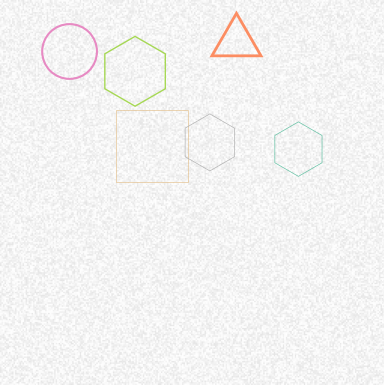[{"shape": "hexagon", "thickness": 0.5, "radius": 0.35, "center": [0.775, 0.613]}, {"shape": "triangle", "thickness": 2, "radius": 0.37, "center": [0.614, 0.892]}, {"shape": "circle", "thickness": 1.5, "radius": 0.36, "center": [0.181, 0.866]}, {"shape": "hexagon", "thickness": 1, "radius": 0.45, "center": [0.351, 0.815]}, {"shape": "square", "thickness": 0.5, "radius": 0.46, "center": [0.395, 0.62]}, {"shape": "hexagon", "thickness": 0.5, "radius": 0.37, "center": [0.545, 0.63]}]